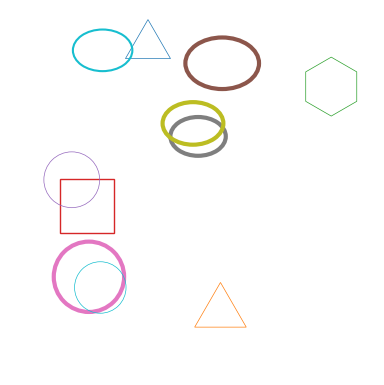[{"shape": "triangle", "thickness": 0.5, "radius": 0.34, "center": [0.384, 0.882]}, {"shape": "triangle", "thickness": 0.5, "radius": 0.39, "center": [0.573, 0.189]}, {"shape": "hexagon", "thickness": 0.5, "radius": 0.38, "center": [0.86, 0.775]}, {"shape": "square", "thickness": 1, "radius": 0.35, "center": [0.225, 0.465]}, {"shape": "circle", "thickness": 0.5, "radius": 0.36, "center": [0.186, 0.533]}, {"shape": "oval", "thickness": 3, "radius": 0.48, "center": [0.577, 0.836]}, {"shape": "circle", "thickness": 3, "radius": 0.46, "center": [0.231, 0.281]}, {"shape": "oval", "thickness": 3, "radius": 0.36, "center": [0.515, 0.646]}, {"shape": "oval", "thickness": 3, "radius": 0.39, "center": [0.501, 0.679]}, {"shape": "circle", "thickness": 0.5, "radius": 0.33, "center": [0.26, 0.253]}, {"shape": "oval", "thickness": 1.5, "radius": 0.39, "center": [0.267, 0.869]}]